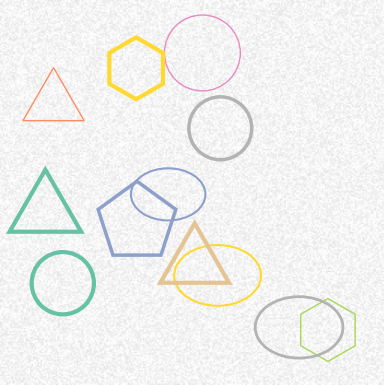[{"shape": "circle", "thickness": 3, "radius": 0.4, "center": [0.163, 0.264]}, {"shape": "triangle", "thickness": 3, "radius": 0.54, "center": [0.118, 0.452]}, {"shape": "triangle", "thickness": 1, "radius": 0.46, "center": [0.139, 0.732]}, {"shape": "pentagon", "thickness": 2.5, "radius": 0.53, "center": [0.356, 0.423]}, {"shape": "oval", "thickness": 1.5, "radius": 0.48, "center": [0.437, 0.495]}, {"shape": "circle", "thickness": 1, "radius": 0.49, "center": [0.526, 0.862]}, {"shape": "hexagon", "thickness": 1, "radius": 0.41, "center": [0.852, 0.143]}, {"shape": "oval", "thickness": 1.5, "radius": 0.56, "center": [0.565, 0.285]}, {"shape": "hexagon", "thickness": 3, "radius": 0.4, "center": [0.354, 0.822]}, {"shape": "triangle", "thickness": 3, "radius": 0.51, "center": [0.506, 0.317]}, {"shape": "circle", "thickness": 2.5, "radius": 0.41, "center": [0.572, 0.667]}, {"shape": "oval", "thickness": 2, "radius": 0.57, "center": [0.777, 0.15]}]